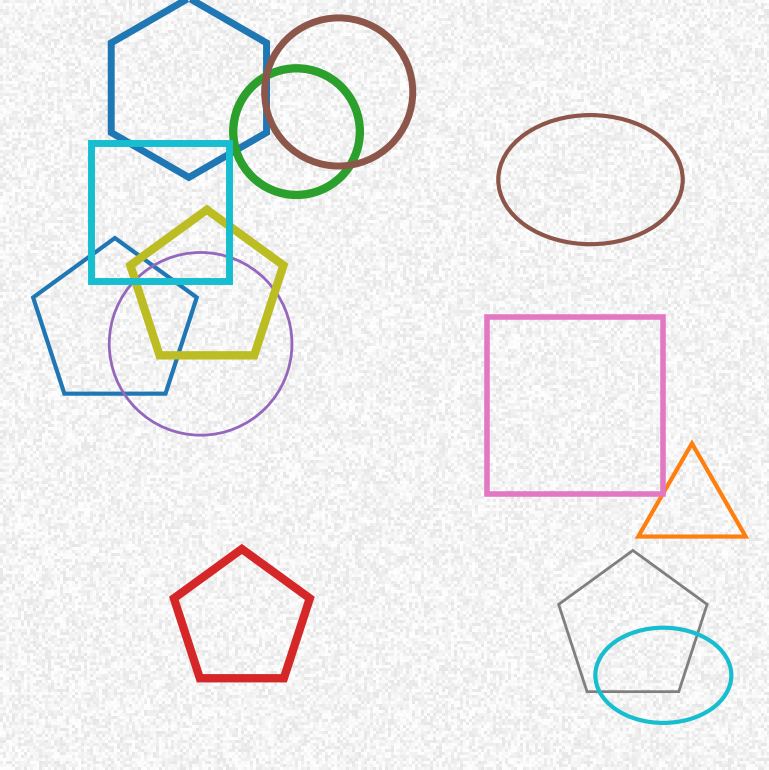[{"shape": "hexagon", "thickness": 2.5, "radius": 0.58, "center": [0.245, 0.886]}, {"shape": "pentagon", "thickness": 1.5, "radius": 0.56, "center": [0.149, 0.579]}, {"shape": "triangle", "thickness": 1.5, "radius": 0.4, "center": [0.899, 0.343]}, {"shape": "circle", "thickness": 3, "radius": 0.41, "center": [0.385, 0.829]}, {"shape": "pentagon", "thickness": 3, "radius": 0.46, "center": [0.314, 0.194]}, {"shape": "circle", "thickness": 1, "radius": 0.59, "center": [0.261, 0.553]}, {"shape": "oval", "thickness": 1.5, "radius": 0.6, "center": [0.767, 0.767]}, {"shape": "circle", "thickness": 2.5, "radius": 0.48, "center": [0.44, 0.881]}, {"shape": "square", "thickness": 2, "radius": 0.57, "center": [0.747, 0.474]}, {"shape": "pentagon", "thickness": 1, "radius": 0.51, "center": [0.822, 0.184]}, {"shape": "pentagon", "thickness": 3, "radius": 0.52, "center": [0.269, 0.623]}, {"shape": "oval", "thickness": 1.5, "radius": 0.44, "center": [0.861, 0.123]}, {"shape": "square", "thickness": 2.5, "radius": 0.45, "center": [0.208, 0.725]}]